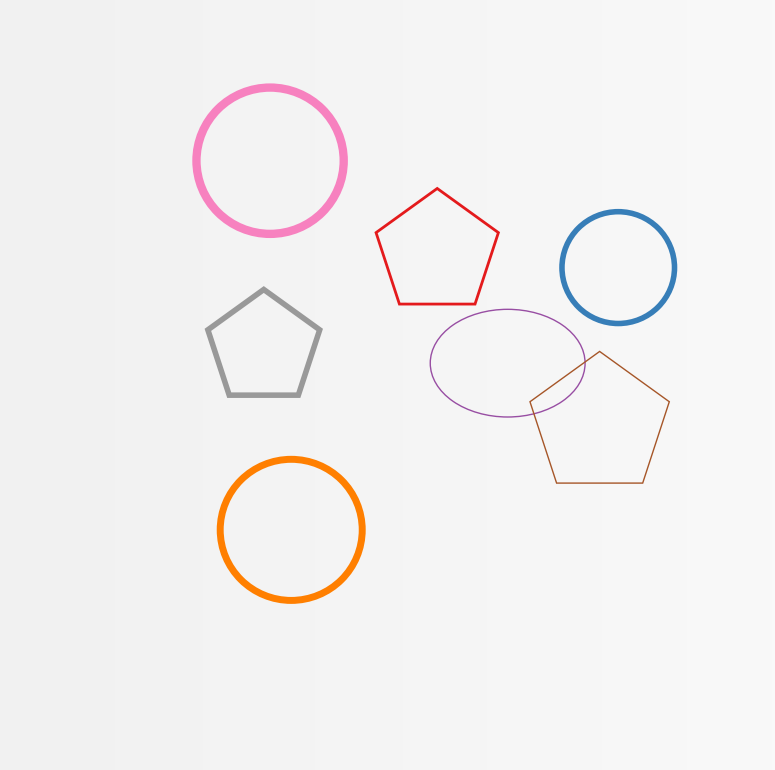[{"shape": "pentagon", "thickness": 1, "radius": 0.41, "center": [0.564, 0.672]}, {"shape": "circle", "thickness": 2, "radius": 0.36, "center": [0.798, 0.652]}, {"shape": "oval", "thickness": 0.5, "radius": 0.5, "center": [0.655, 0.528]}, {"shape": "circle", "thickness": 2.5, "radius": 0.46, "center": [0.376, 0.312]}, {"shape": "pentagon", "thickness": 0.5, "radius": 0.47, "center": [0.774, 0.449]}, {"shape": "circle", "thickness": 3, "radius": 0.47, "center": [0.348, 0.791]}, {"shape": "pentagon", "thickness": 2, "radius": 0.38, "center": [0.34, 0.548]}]